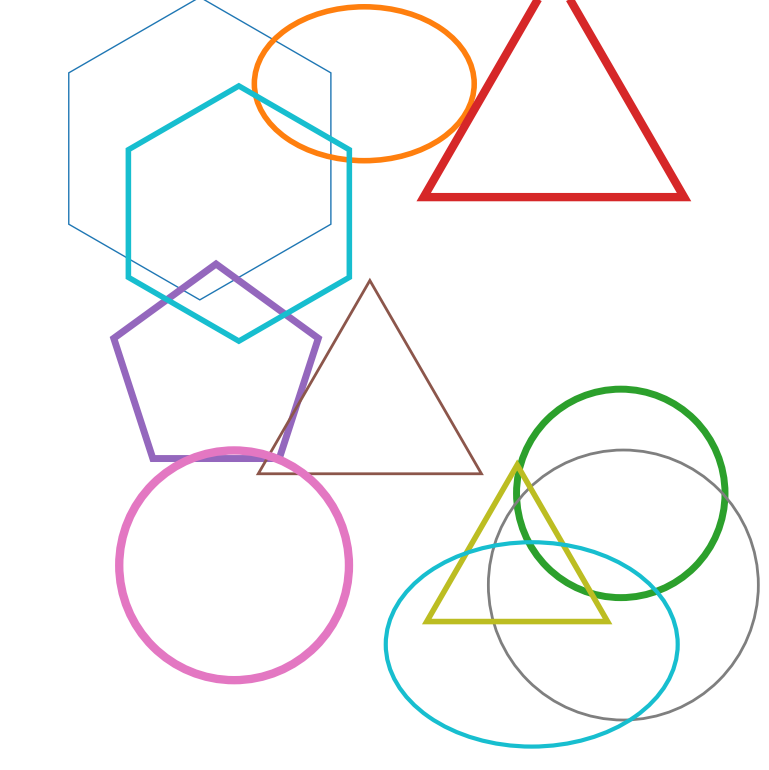[{"shape": "hexagon", "thickness": 0.5, "radius": 0.98, "center": [0.26, 0.807]}, {"shape": "oval", "thickness": 2, "radius": 0.71, "center": [0.473, 0.891]}, {"shape": "circle", "thickness": 2.5, "radius": 0.68, "center": [0.806, 0.359]}, {"shape": "triangle", "thickness": 3, "radius": 0.98, "center": [0.719, 0.842]}, {"shape": "pentagon", "thickness": 2.5, "radius": 0.7, "center": [0.281, 0.517]}, {"shape": "triangle", "thickness": 1, "radius": 0.84, "center": [0.48, 0.468]}, {"shape": "circle", "thickness": 3, "radius": 0.75, "center": [0.304, 0.266]}, {"shape": "circle", "thickness": 1, "radius": 0.88, "center": [0.81, 0.24]}, {"shape": "triangle", "thickness": 2, "radius": 0.68, "center": [0.672, 0.261]}, {"shape": "oval", "thickness": 1.5, "radius": 0.95, "center": [0.691, 0.163]}, {"shape": "hexagon", "thickness": 2, "radius": 0.83, "center": [0.31, 0.723]}]